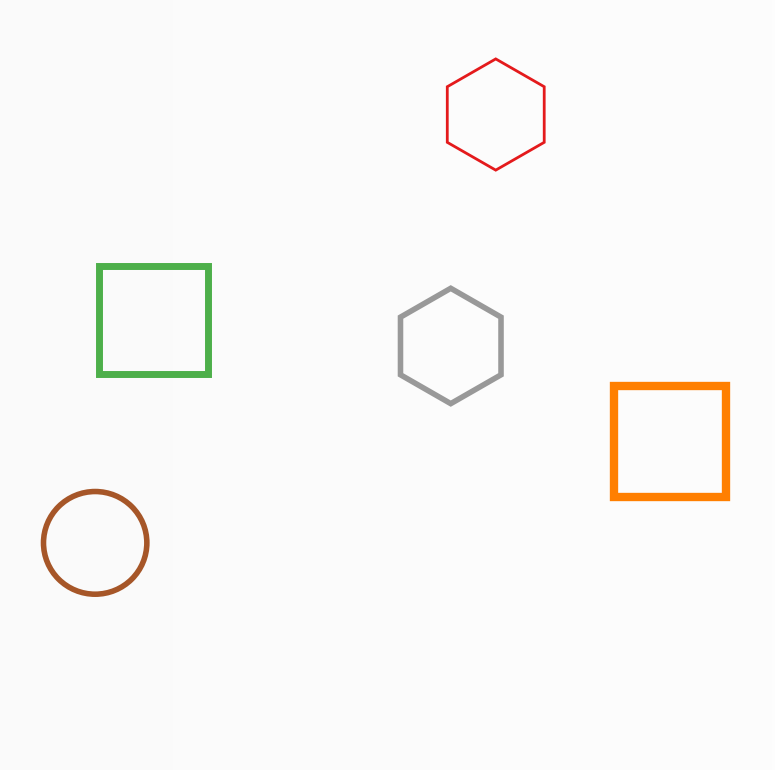[{"shape": "hexagon", "thickness": 1, "radius": 0.36, "center": [0.64, 0.851]}, {"shape": "square", "thickness": 2.5, "radius": 0.35, "center": [0.198, 0.584]}, {"shape": "square", "thickness": 3, "radius": 0.36, "center": [0.864, 0.426]}, {"shape": "circle", "thickness": 2, "radius": 0.33, "center": [0.123, 0.295]}, {"shape": "hexagon", "thickness": 2, "radius": 0.37, "center": [0.582, 0.551]}]